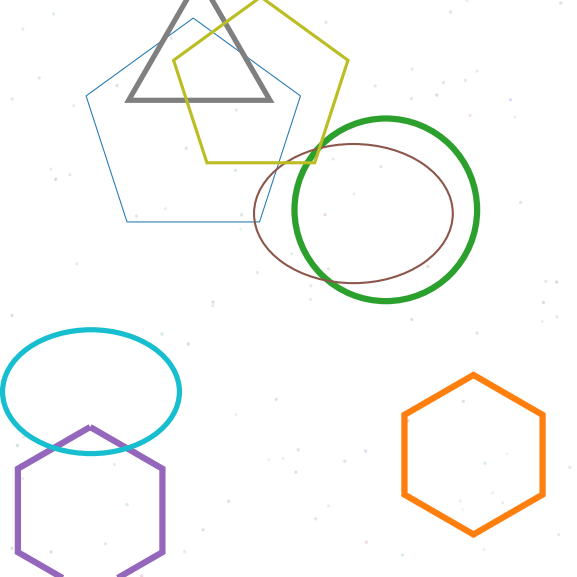[{"shape": "pentagon", "thickness": 0.5, "radius": 0.98, "center": [0.335, 0.773]}, {"shape": "hexagon", "thickness": 3, "radius": 0.69, "center": [0.82, 0.212]}, {"shape": "circle", "thickness": 3, "radius": 0.79, "center": [0.668, 0.636]}, {"shape": "hexagon", "thickness": 3, "radius": 0.72, "center": [0.156, 0.115]}, {"shape": "oval", "thickness": 1, "radius": 0.86, "center": [0.612, 0.629]}, {"shape": "triangle", "thickness": 2.5, "radius": 0.71, "center": [0.345, 0.896]}, {"shape": "pentagon", "thickness": 1.5, "radius": 0.79, "center": [0.452, 0.846]}, {"shape": "oval", "thickness": 2.5, "radius": 0.77, "center": [0.158, 0.321]}]